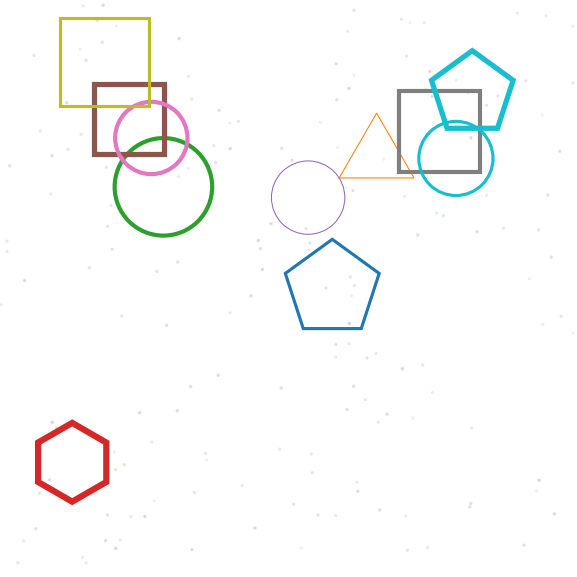[{"shape": "pentagon", "thickness": 1.5, "radius": 0.43, "center": [0.575, 0.499]}, {"shape": "triangle", "thickness": 0.5, "radius": 0.37, "center": [0.652, 0.728]}, {"shape": "circle", "thickness": 2, "radius": 0.42, "center": [0.283, 0.676]}, {"shape": "hexagon", "thickness": 3, "radius": 0.34, "center": [0.125, 0.199]}, {"shape": "circle", "thickness": 0.5, "radius": 0.32, "center": [0.534, 0.657]}, {"shape": "square", "thickness": 2.5, "radius": 0.31, "center": [0.223, 0.793]}, {"shape": "circle", "thickness": 2, "radius": 0.31, "center": [0.262, 0.76]}, {"shape": "square", "thickness": 2, "radius": 0.35, "center": [0.761, 0.772]}, {"shape": "square", "thickness": 1.5, "radius": 0.38, "center": [0.181, 0.892]}, {"shape": "pentagon", "thickness": 2.5, "radius": 0.37, "center": [0.818, 0.837]}, {"shape": "circle", "thickness": 1.5, "radius": 0.32, "center": [0.789, 0.725]}]